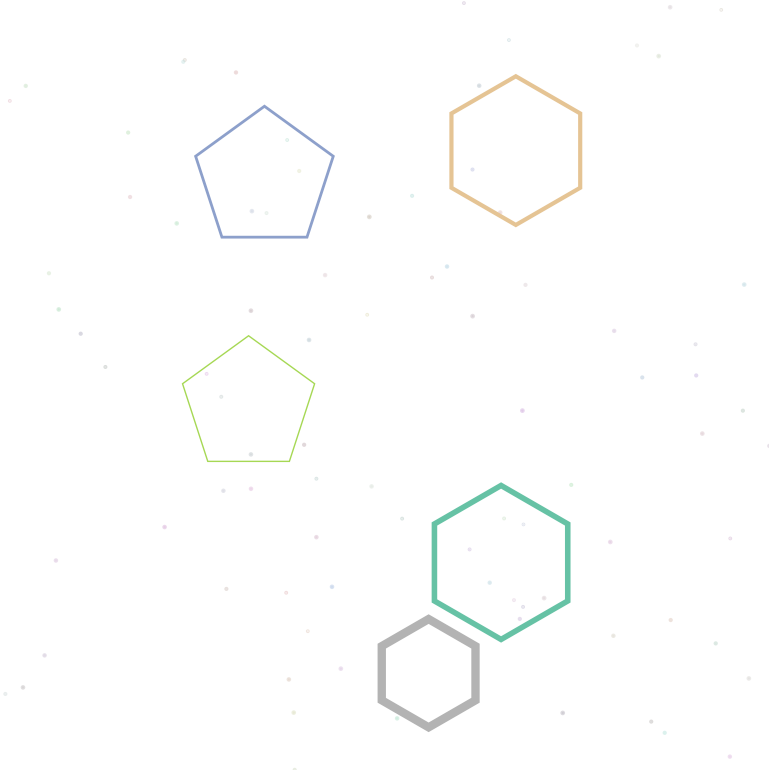[{"shape": "hexagon", "thickness": 2, "radius": 0.5, "center": [0.651, 0.27]}, {"shape": "pentagon", "thickness": 1, "radius": 0.47, "center": [0.343, 0.768]}, {"shape": "pentagon", "thickness": 0.5, "radius": 0.45, "center": [0.323, 0.474]}, {"shape": "hexagon", "thickness": 1.5, "radius": 0.48, "center": [0.67, 0.804]}, {"shape": "hexagon", "thickness": 3, "radius": 0.35, "center": [0.557, 0.126]}]